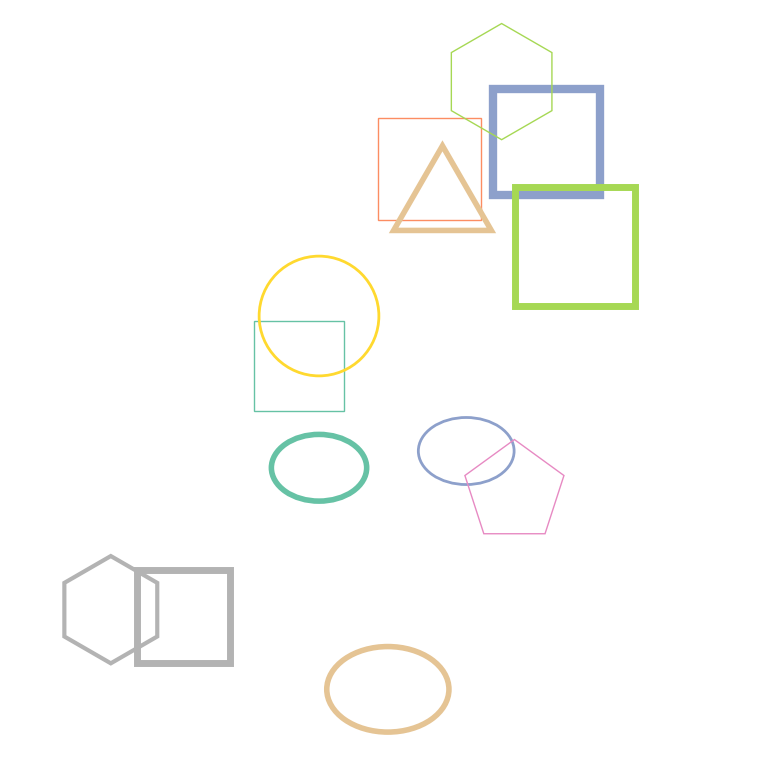[{"shape": "oval", "thickness": 2, "radius": 0.31, "center": [0.414, 0.393]}, {"shape": "square", "thickness": 0.5, "radius": 0.29, "center": [0.389, 0.525]}, {"shape": "square", "thickness": 0.5, "radius": 0.33, "center": [0.558, 0.78]}, {"shape": "square", "thickness": 3, "radius": 0.35, "center": [0.709, 0.816]}, {"shape": "oval", "thickness": 1, "radius": 0.31, "center": [0.605, 0.414]}, {"shape": "pentagon", "thickness": 0.5, "radius": 0.34, "center": [0.668, 0.362]}, {"shape": "hexagon", "thickness": 0.5, "radius": 0.38, "center": [0.651, 0.894]}, {"shape": "square", "thickness": 2.5, "radius": 0.39, "center": [0.747, 0.68]}, {"shape": "circle", "thickness": 1, "radius": 0.39, "center": [0.414, 0.59]}, {"shape": "oval", "thickness": 2, "radius": 0.4, "center": [0.504, 0.105]}, {"shape": "triangle", "thickness": 2, "radius": 0.37, "center": [0.575, 0.737]}, {"shape": "square", "thickness": 2.5, "radius": 0.3, "center": [0.238, 0.199]}, {"shape": "hexagon", "thickness": 1.5, "radius": 0.35, "center": [0.144, 0.208]}]